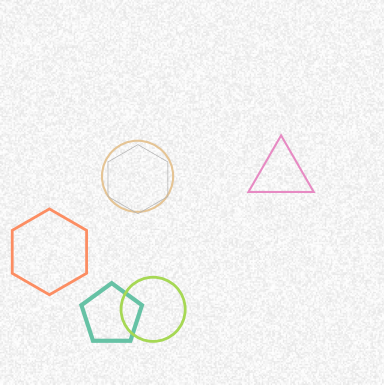[{"shape": "pentagon", "thickness": 3, "radius": 0.41, "center": [0.29, 0.182]}, {"shape": "hexagon", "thickness": 2, "radius": 0.56, "center": [0.128, 0.346]}, {"shape": "triangle", "thickness": 1.5, "radius": 0.49, "center": [0.73, 0.55]}, {"shape": "circle", "thickness": 2, "radius": 0.42, "center": [0.398, 0.197]}, {"shape": "circle", "thickness": 1.5, "radius": 0.46, "center": [0.357, 0.542]}, {"shape": "hexagon", "thickness": 0.5, "radius": 0.45, "center": [0.358, 0.535]}]